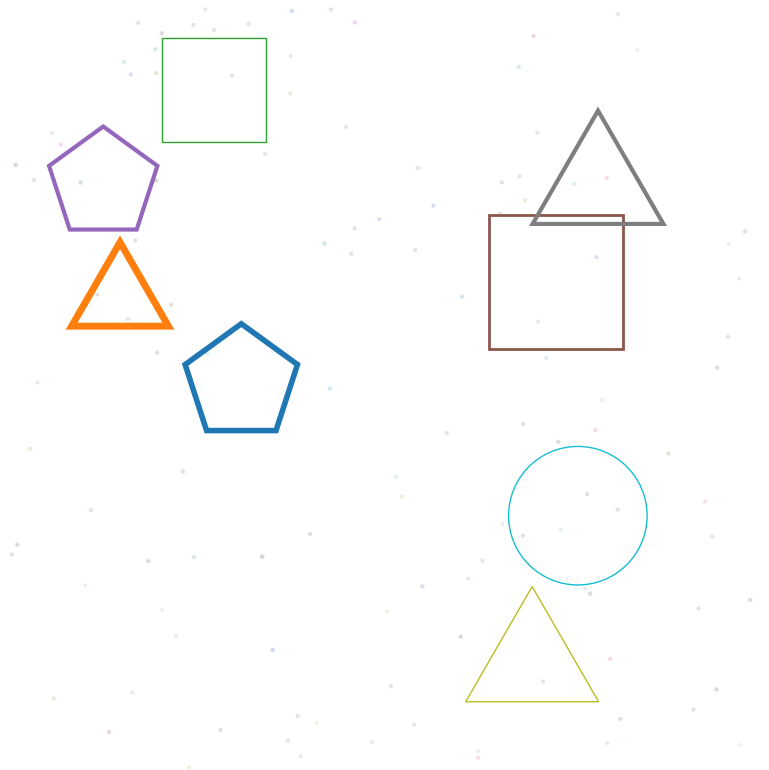[{"shape": "pentagon", "thickness": 2, "radius": 0.38, "center": [0.313, 0.503]}, {"shape": "triangle", "thickness": 2.5, "radius": 0.36, "center": [0.156, 0.613]}, {"shape": "square", "thickness": 0.5, "radius": 0.34, "center": [0.278, 0.883]}, {"shape": "pentagon", "thickness": 1.5, "radius": 0.37, "center": [0.134, 0.762]}, {"shape": "square", "thickness": 1, "radius": 0.43, "center": [0.722, 0.633]}, {"shape": "triangle", "thickness": 1.5, "radius": 0.49, "center": [0.777, 0.758]}, {"shape": "triangle", "thickness": 0.5, "radius": 0.5, "center": [0.691, 0.138]}, {"shape": "circle", "thickness": 0.5, "radius": 0.45, "center": [0.75, 0.33]}]